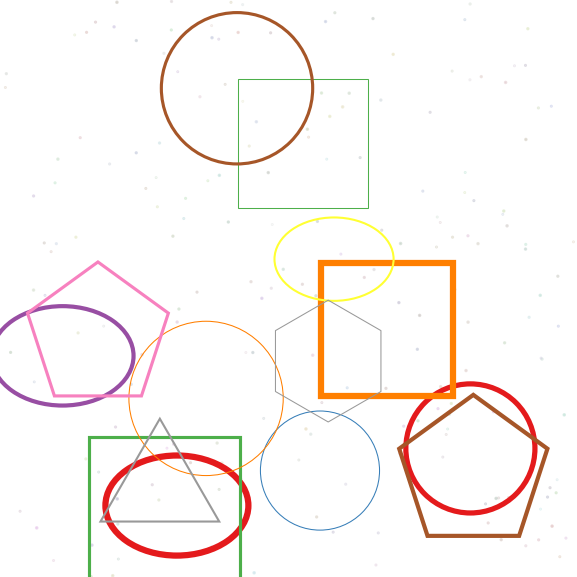[{"shape": "oval", "thickness": 3, "radius": 0.62, "center": [0.306, 0.124]}, {"shape": "circle", "thickness": 2.5, "radius": 0.56, "center": [0.815, 0.223]}, {"shape": "circle", "thickness": 0.5, "radius": 0.52, "center": [0.554, 0.184]}, {"shape": "square", "thickness": 0.5, "radius": 0.56, "center": [0.525, 0.751]}, {"shape": "square", "thickness": 1.5, "radius": 0.66, "center": [0.285, 0.112]}, {"shape": "oval", "thickness": 2, "radius": 0.61, "center": [0.108, 0.383]}, {"shape": "circle", "thickness": 0.5, "radius": 0.67, "center": [0.357, 0.309]}, {"shape": "square", "thickness": 3, "radius": 0.57, "center": [0.67, 0.429]}, {"shape": "oval", "thickness": 1, "radius": 0.52, "center": [0.578, 0.55]}, {"shape": "circle", "thickness": 1.5, "radius": 0.66, "center": [0.41, 0.846]}, {"shape": "pentagon", "thickness": 2, "radius": 0.67, "center": [0.82, 0.18]}, {"shape": "pentagon", "thickness": 1.5, "radius": 0.64, "center": [0.17, 0.417]}, {"shape": "hexagon", "thickness": 0.5, "radius": 0.53, "center": [0.568, 0.374]}, {"shape": "triangle", "thickness": 1, "radius": 0.59, "center": [0.277, 0.155]}]